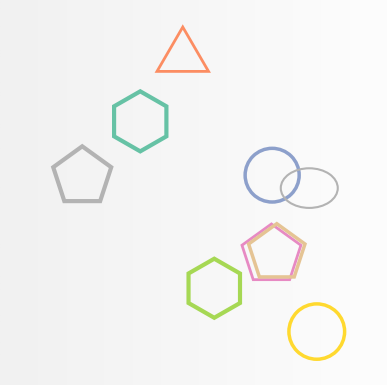[{"shape": "hexagon", "thickness": 3, "radius": 0.39, "center": [0.362, 0.685]}, {"shape": "triangle", "thickness": 2, "radius": 0.38, "center": [0.472, 0.853]}, {"shape": "circle", "thickness": 2.5, "radius": 0.35, "center": [0.702, 0.545]}, {"shape": "pentagon", "thickness": 2, "radius": 0.4, "center": [0.7, 0.338]}, {"shape": "hexagon", "thickness": 3, "radius": 0.38, "center": [0.553, 0.251]}, {"shape": "circle", "thickness": 2.5, "radius": 0.36, "center": [0.817, 0.139]}, {"shape": "pentagon", "thickness": 2.5, "radius": 0.38, "center": [0.714, 0.343]}, {"shape": "pentagon", "thickness": 3, "radius": 0.39, "center": [0.212, 0.541]}, {"shape": "oval", "thickness": 1.5, "radius": 0.37, "center": [0.798, 0.511]}]